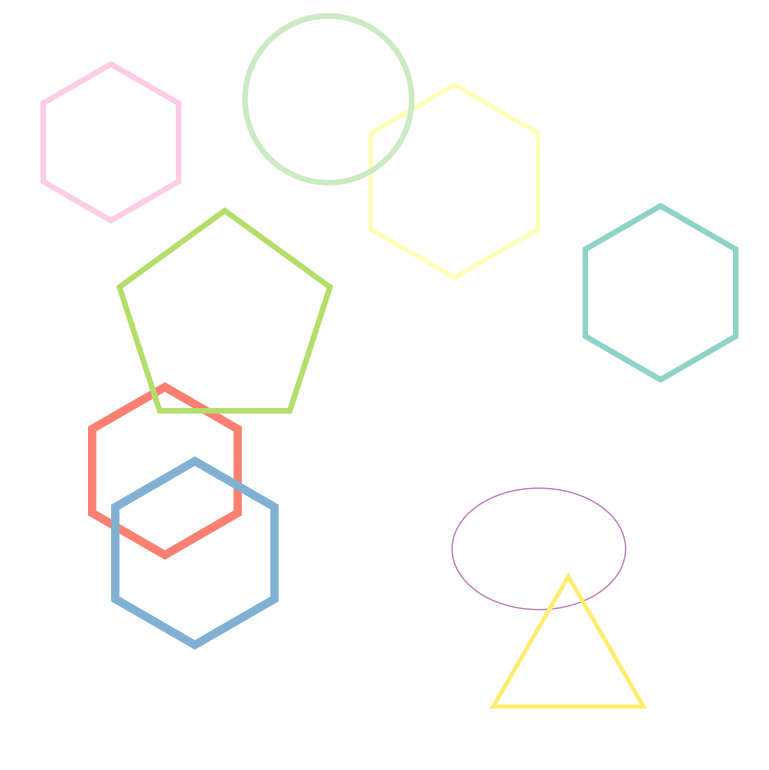[{"shape": "hexagon", "thickness": 2, "radius": 0.56, "center": [0.858, 0.62]}, {"shape": "hexagon", "thickness": 1.5, "radius": 0.63, "center": [0.59, 0.765]}, {"shape": "hexagon", "thickness": 3, "radius": 0.55, "center": [0.214, 0.388]}, {"shape": "hexagon", "thickness": 3, "radius": 0.6, "center": [0.253, 0.282]}, {"shape": "pentagon", "thickness": 2, "radius": 0.72, "center": [0.292, 0.583]}, {"shape": "hexagon", "thickness": 2, "radius": 0.51, "center": [0.144, 0.815]}, {"shape": "oval", "thickness": 0.5, "radius": 0.56, "center": [0.7, 0.287]}, {"shape": "circle", "thickness": 2, "radius": 0.54, "center": [0.426, 0.871]}, {"shape": "triangle", "thickness": 1.5, "radius": 0.56, "center": [0.738, 0.139]}]